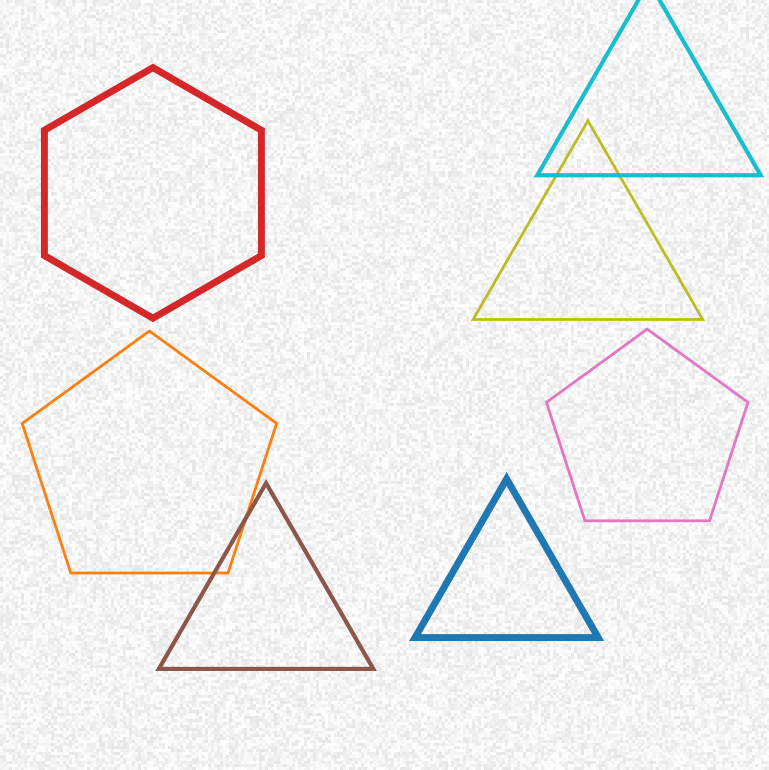[{"shape": "triangle", "thickness": 2.5, "radius": 0.69, "center": [0.658, 0.241]}, {"shape": "pentagon", "thickness": 1, "radius": 0.87, "center": [0.194, 0.396]}, {"shape": "hexagon", "thickness": 2.5, "radius": 0.81, "center": [0.199, 0.749]}, {"shape": "triangle", "thickness": 1.5, "radius": 0.8, "center": [0.346, 0.212]}, {"shape": "pentagon", "thickness": 1, "radius": 0.69, "center": [0.841, 0.435]}, {"shape": "triangle", "thickness": 1, "radius": 0.86, "center": [0.763, 0.671]}, {"shape": "triangle", "thickness": 1.5, "radius": 0.84, "center": [0.843, 0.856]}]